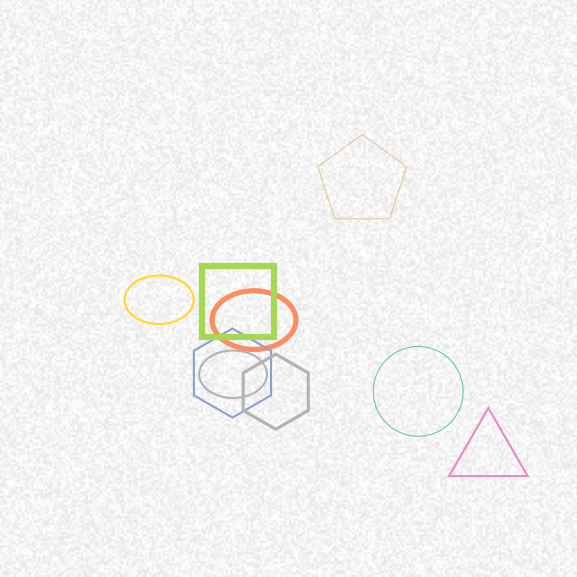[{"shape": "circle", "thickness": 0.5, "radius": 0.39, "center": [0.724, 0.321]}, {"shape": "oval", "thickness": 2.5, "radius": 0.36, "center": [0.44, 0.445]}, {"shape": "hexagon", "thickness": 1, "radius": 0.39, "center": [0.402, 0.353]}, {"shape": "triangle", "thickness": 1, "radius": 0.39, "center": [0.846, 0.214]}, {"shape": "square", "thickness": 3, "radius": 0.31, "center": [0.412, 0.477]}, {"shape": "oval", "thickness": 1, "radius": 0.3, "center": [0.276, 0.48]}, {"shape": "pentagon", "thickness": 0.5, "radius": 0.4, "center": [0.627, 0.686]}, {"shape": "oval", "thickness": 1, "radius": 0.29, "center": [0.404, 0.351]}, {"shape": "hexagon", "thickness": 1.5, "radius": 0.33, "center": [0.477, 0.321]}]